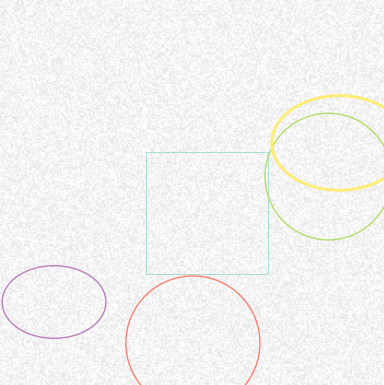[{"shape": "square", "thickness": 0.5, "radius": 0.79, "center": [0.537, 0.447]}, {"shape": "circle", "thickness": 1, "radius": 0.87, "center": [0.501, 0.109]}, {"shape": "circle", "thickness": 1, "radius": 0.82, "center": [0.853, 0.541]}, {"shape": "oval", "thickness": 1, "radius": 0.67, "center": [0.14, 0.216]}, {"shape": "oval", "thickness": 2, "radius": 0.88, "center": [0.881, 0.629]}]